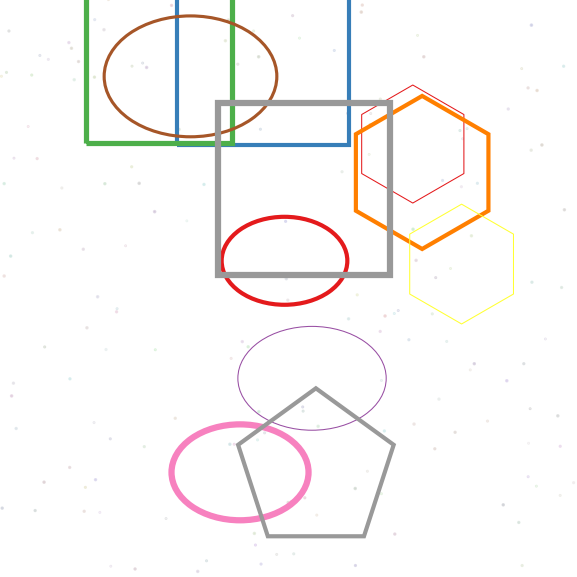[{"shape": "oval", "thickness": 2, "radius": 0.54, "center": [0.493, 0.548]}, {"shape": "hexagon", "thickness": 0.5, "radius": 0.51, "center": [0.715, 0.75]}, {"shape": "square", "thickness": 2, "radius": 0.75, "center": [0.456, 0.898]}, {"shape": "square", "thickness": 2.5, "radius": 0.63, "center": [0.275, 0.879]}, {"shape": "oval", "thickness": 0.5, "radius": 0.64, "center": [0.54, 0.344]}, {"shape": "hexagon", "thickness": 2, "radius": 0.66, "center": [0.731, 0.701]}, {"shape": "hexagon", "thickness": 0.5, "radius": 0.52, "center": [0.799, 0.542]}, {"shape": "oval", "thickness": 1.5, "radius": 0.75, "center": [0.33, 0.867]}, {"shape": "oval", "thickness": 3, "radius": 0.59, "center": [0.416, 0.181]}, {"shape": "square", "thickness": 3, "radius": 0.74, "center": [0.526, 0.671]}, {"shape": "pentagon", "thickness": 2, "radius": 0.71, "center": [0.547, 0.185]}]